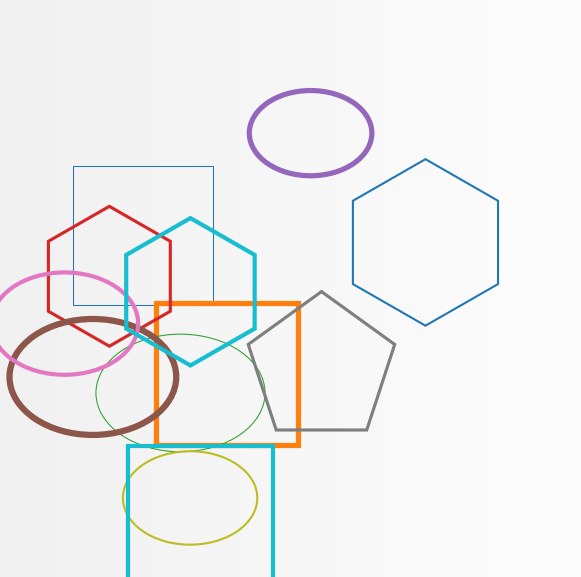[{"shape": "square", "thickness": 0.5, "radius": 0.6, "center": [0.246, 0.591]}, {"shape": "hexagon", "thickness": 1, "radius": 0.72, "center": [0.732, 0.579]}, {"shape": "square", "thickness": 2.5, "radius": 0.61, "center": [0.391, 0.352]}, {"shape": "oval", "thickness": 0.5, "radius": 0.73, "center": [0.31, 0.319]}, {"shape": "hexagon", "thickness": 1.5, "radius": 0.61, "center": [0.188, 0.521]}, {"shape": "oval", "thickness": 2.5, "radius": 0.53, "center": [0.534, 0.769]}, {"shape": "oval", "thickness": 3, "radius": 0.72, "center": [0.16, 0.346]}, {"shape": "oval", "thickness": 2, "radius": 0.63, "center": [0.111, 0.439]}, {"shape": "pentagon", "thickness": 1.5, "radius": 0.66, "center": [0.553, 0.362]}, {"shape": "oval", "thickness": 1, "radius": 0.58, "center": [0.327, 0.137]}, {"shape": "hexagon", "thickness": 2, "radius": 0.64, "center": [0.328, 0.494]}, {"shape": "square", "thickness": 2, "radius": 0.63, "center": [0.345, 0.101]}]